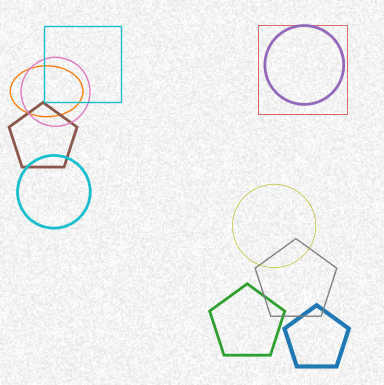[{"shape": "pentagon", "thickness": 3, "radius": 0.44, "center": [0.823, 0.119]}, {"shape": "oval", "thickness": 1, "radius": 0.47, "center": [0.121, 0.763]}, {"shape": "pentagon", "thickness": 2, "radius": 0.51, "center": [0.642, 0.16]}, {"shape": "square", "thickness": 0.5, "radius": 0.58, "center": [0.785, 0.819]}, {"shape": "circle", "thickness": 2, "radius": 0.51, "center": [0.79, 0.831]}, {"shape": "pentagon", "thickness": 2, "radius": 0.46, "center": [0.112, 0.641]}, {"shape": "circle", "thickness": 1, "radius": 0.45, "center": [0.144, 0.762]}, {"shape": "pentagon", "thickness": 1, "radius": 0.56, "center": [0.769, 0.269]}, {"shape": "circle", "thickness": 0.5, "radius": 0.54, "center": [0.712, 0.413]}, {"shape": "circle", "thickness": 2, "radius": 0.47, "center": [0.14, 0.502]}, {"shape": "square", "thickness": 1, "radius": 0.5, "center": [0.214, 0.834]}]